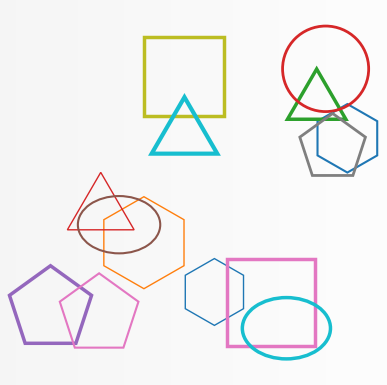[{"shape": "hexagon", "thickness": 1, "radius": 0.43, "center": [0.553, 0.242]}, {"shape": "hexagon", "thickness": 1.5, "radius": 0.44, "center": [0.896, 0.641]}, {"shape": "hexagon", "thickness": 1, "radius": 0.6, "center": [0.371, 0.37]}, {"shape": "triangle", "thickness": 2.5, "radius": 0.43, "center": [0.817, 0.734]}, {"shape": "triangle", "thickness": 1, "radius": 0.5, "center": [0.26, 0.453]}, {"shape": "circle", "thickness": 2, "radius": 0.56, "center": [0.84, 0.821]}, {"shape": "pentagon", "thickness": 2.5, "radius": 0.56, "center": [0.13, 0.198]}, {"shape": "oval", "thickness": 1.5, "radius": 0.53, "center": [0.307, 0.416]}, {"shape": "square", "thickness": 2.5, "radius": 0.57, "center": [0.698, 0.215]}, {"shape": "pentagon", "thickness": 1.5, "radius": 0.53, "center": [0.256, 0.183]}, {"shape": "pentagon", "thickness": 2, "radius": 0.45, "center": [0.858, 0.616]}, {"shape": "square", "thickness": 2.5, "radius": 0.51, "center": [0.475, 0.801]}, {"shape": "oval", "thickness": 2.5, "radius": 0.57, "center": [0.739, 0.147]}, {"shape": "triangle", "thickness": 3, "radius": 0.49, "center": [0.476, 0.65]}]